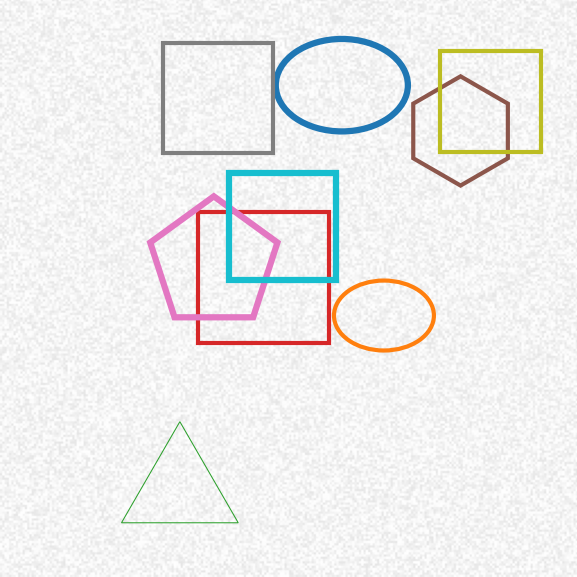[{"shape": "oval", "thickness": 3, "radius": 0.57, "center": [0.592, 0.852]}, {"shape": "oval", "thickness": 2, "radius": 0.43, "center": [0.665, 0.453]}, {"shape": "triangle", "thickness": 0.5, "radius": 0.58, "center": [0.311, 0.152]}, {"shape": "square", "thickness": 2, "radius": 0.57, "center": [0.457, 0.518]}, {"shape": "hexagon", "thickness": 2, "radius": 0.47, "center": [0.798, 0.772]}, {"shape": "pentagon", "thickness": 3, "radius": 0.58, "center": [0.37, 0.543]}, {"shape": "square", "thickness": 2, "radius": 0.47, "center": [0.377, 0.83]}, {"shape": "square", "thickness": 2, "radius": 0.44, "center": [0.85, 0.824]}, {"shape": "square", "thickness": 3, "radius": 0.46, "center": [0.489, 0.607]}]